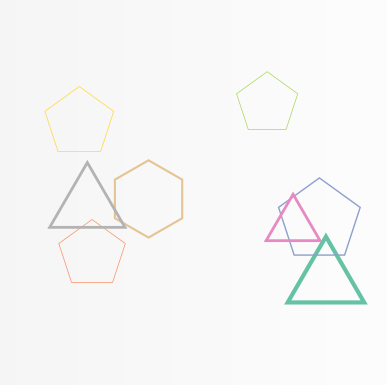[{"shape": "triangle", "thickness": 3, "radius": 0.57, "center": [0.841, 0.271]}, {"shape": "pentagon", "thickness": 0.5, "radius": 0.45, "center": [0.238, 0.34]}, {"shape": "pentagon", "thickness": 1, "radius": 0.55, "center": [0.824, 0.427]}, {"shape": "triangle", "thickness": 2, "radius": 0.4, "center": [0.756, 0.415]}, {"shape": "pentagon", "thickness": 0.5, "radius": 0.41, "center": [0.689, 0.731]}, {"shape": "pentagon", "thickness": 0.5, "radius": 0.47, "center": [0.205, 0.682]}, {"shape": "hexagon", "thickness": 1.5, "radius": 0.5, "center": [0.383, 0.483]}, {"shape": "triangle", "thickness": 2, "radius": 0.56, "center": [0.225, 0.466]}]